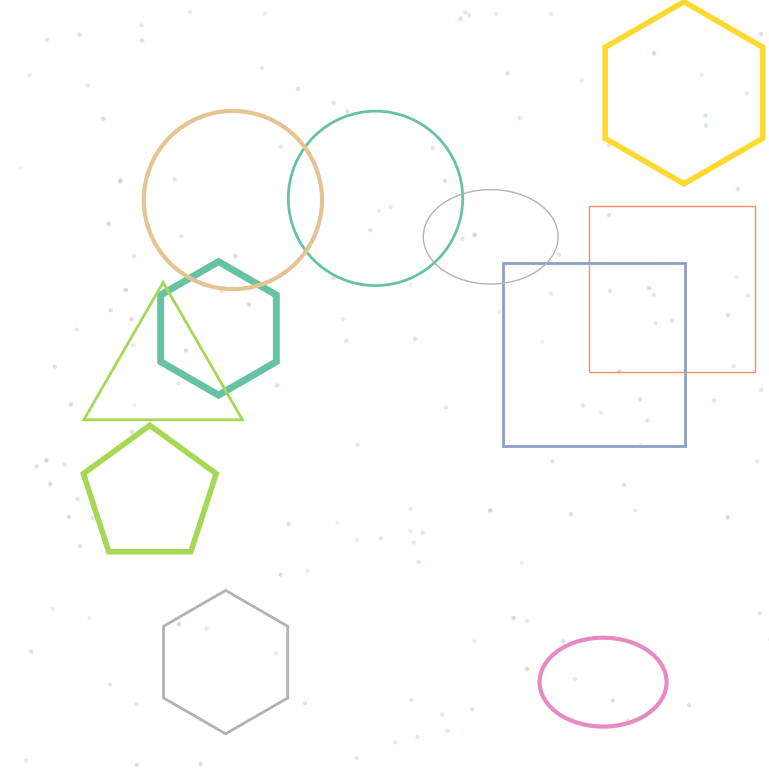[{"shape": "hexagon", "thickness": 2.5, "radius": 0.43, "center": [0.284, 0.574]}, {"shape": "circle", "thickness": 1, "radius": 0.57, "center": [0.488, 0.742]}, {"shape": "square", "thickness": 0.5, "radius": 0.54, "center": [0.873, 0.625]}, {"shape": "square", "thickness": 1, "radius": 0.59, "center": [0.771, 0.54]}, {"shape": "oval", "thickness": 1.5, "radius": 0.41, "center": [0.783, 0.114]}, {"shape": "triangle", "thickness": 1, "radius": 0.59, "center": [0.212, 0.514]}, {"shape": "pentagon", "thickness": 2, "radius": 0.45, "center": [0.195, 0.357]}, {"shape": "hexagon", "thickness": 2, "radius": 0.59, "center": [0.888, 0.88]}, {"shape": "circle", "thickness": 1.5, "radius": 0.58, "center": [0.303, 0.74]}, {"shape": "oval", "thickness": 0.5, "radius": 0.44, "center": [0.637, 0.692]}, {"shape": "hexagon", "thickness": 1, "radius": 0.47, "center": [0.293, 0.14]}]